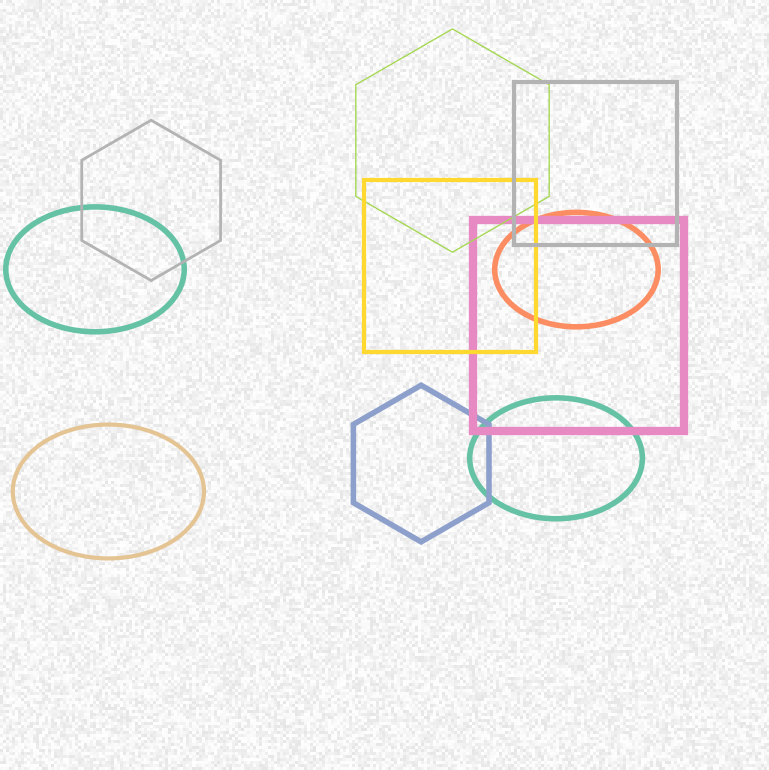[{"shape": "oval", "thickness": 2, "radius": 0.56, "center": [0.722, 0.405]}, {"shape": "oval", "thickness": 2, "radius": 0.58, "center": [0.123, 0.65]}, {"shape": "oval", "thickness": 2, "radius": 0.53, "center": [0.749, 0.65]}, {"shape": "hexagon", "thickness": 2, "radius": 0.51, "center": [0.547, 0.398]}, {"shape": "square", "thickness": 3, "radius": 0.68, "center": [0.752, 0.577]}, {"shape": "hexagon", "thickness": 0.5, "radius": 0.72, "center": [0.588, 0.817]}, {"shape": "square", "thickness": 1.5, "radius": 0.56, "center": [0.584, 0.654]}, {"shape": "oval", "thickness": 1.5, "radius": 0.62, "center": [0.141, 0.362]}, {"shape": "hexagon", "thickness": 1, "radius": 0.52, "center": [0.196, 0.74]}, {"shape": "square", "thickness": 1.5, "radius": 0.53, "center": [0.773, 0.787]}]